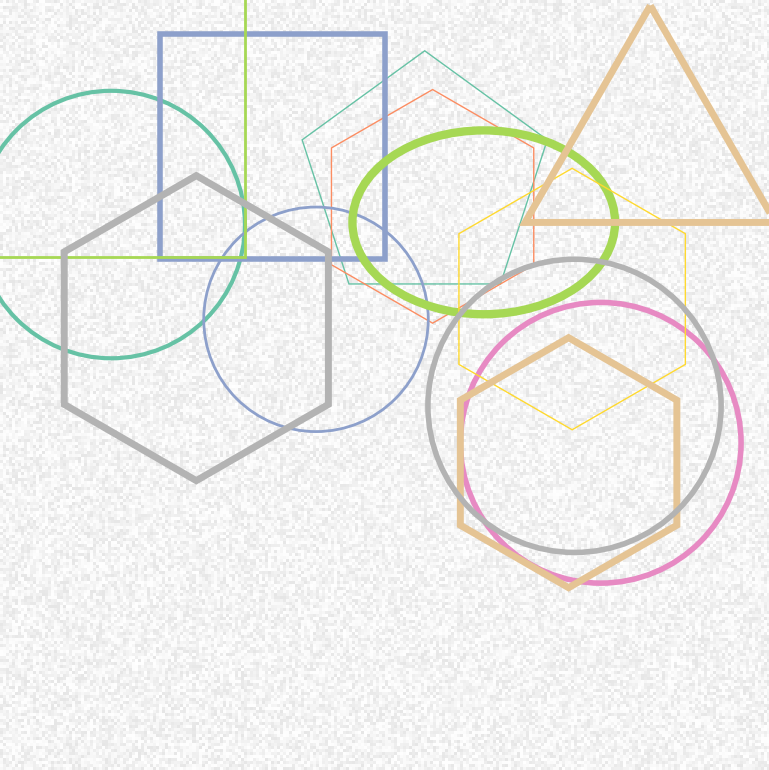[{"shape": "circle", "thickness": 1.5, "radius": 0.87, "center": [0.144, 0.708]}, {"shape": "pentagon", "thickness": 0.5, "radius": 0.84, "center": [0.552, 0.767]}, {"shape": "hexagon", "thickness": 0.5, "radius": 0.76, "center": [0.562, 0.732]}, {"shape": "square", "thickness": 2, "radius": 0.73, "center": [0.354, 0.81]}, {"shape": "circle", "thickness": 1, "radius": 0.73, "center": [0.41, 0.585]}, {"shape": "circle", "thickness": 2, "radius": 0.91, "center": [0.78, 0.425]}, {"shape": "oval", "thickness": 3, "radius": 0.85, "center": [0.628, 0.711]}, {"shape": "square", "thickness": 1, "radius": 0.93, "center": [0.132, 0.852]}, {"shape": "hexagon", "thickness": 0.5, "radius": 0.85, "center": [0.743, 0.612]}, {"shape": "hexagon", "thickness": 2.5, "radius": 0.81, "center": [0.738, 0.399]}, {"shape": "triangle", "thickness": 2.5, "radius": 0.94, "center": [0.845, 0.805]}, {"shape": "circle", "thickness": 2, "radius": 0.95, "center": [0.746, 0.473]}, {"shape": "hexagon", "thickness": 2.5, "radius": 0.99, "center": [0.255, 0.574]}]